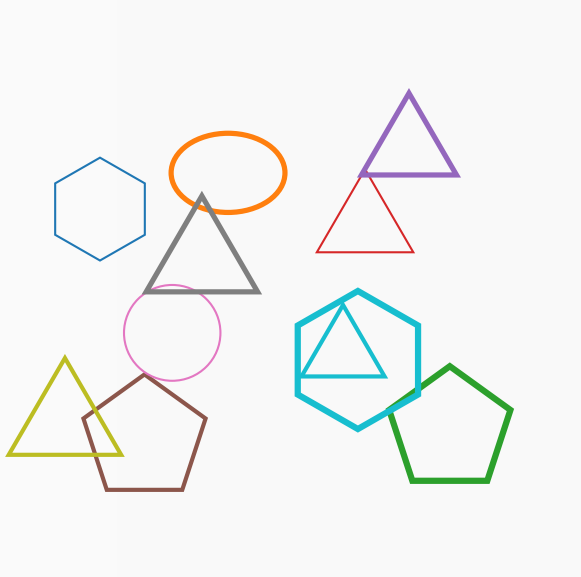[{"shape": "hexagon", "thickness": 1, "radius": 0.45, "center": [0.172, 0.637]}, {"shape": "oval", "thickness": 2.5, "radius": 0.49, "center": [0.392, 0.7]}, {"shape": "pentagon", "thickness": 3, "radius": 0.55, "center": [0.774, 0.255]}, {"shape": "triangle", "thickness": 1, "radius": 0.48, "center": [0.628, 0.61]}, {"shape": "triangle", "thickness": 2.5, "radius": 0.47, "center": [0.704, 0.743]}, {"shape": "pentagon", "thickness": 2, "radius": 0.55, "center": [0.249, 0.24]}, {"shape": "circle", "thickness": 1, "radius": 0.41, "center": [0.296, 0.423]}, {"shape": "triangle", "thickness": 2.5, "radius": 0.55, "center": [0.347, 0.549]}, {"shape": "triangle", "thickness": 2, "radius": 0.56, "center": [0.112, 0.267]}, {"shape": "triangle", "thickness": 2, "radius": 0.41, "center": [0.59, 0.389]}, {"shape": "hexagon", "thickness": 3, "radius": 0.6, "center": [0.616, 0.376]}]